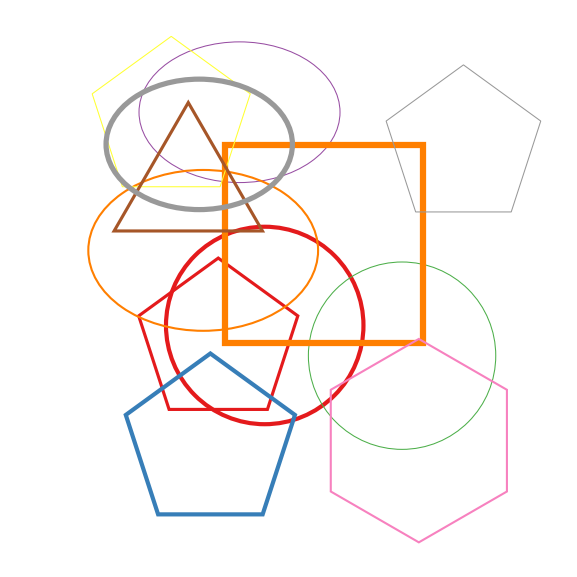[{"shape": "circle", "thickness": 2, "radius": 0.85, "center": [0.458, 0.436]}, {"shape": "pentagon", "thickness": 1.5, "radius": 0.72, "center": [0.378, 0.407]}, {"shape": "pentagon", "thickness": 2, "radius": 0.77, "center": [0.364, 0.233]}, {"shape": "circle", "thickness": 0.5, "radius": 0.81, "center": [0.696, 0.383]}, {"shape": "oval", "thickness": 0.5, "radius": 0.87, "center": [0.415, 0.805]}, {"shape": "square", "thickness": 3, "radius": 0.86, "center": [0.56, 0.576]}, {"shape": "oval", "thickness": 1, "radius": 0.99, "center": [0.352, 0.566]}, {"shape": "pentagon", "thickness": 0.5, "radius": 0.72, "center": [0.297, 0.792]}, {"shape": "triangle", "thickness": 1.5, "radius": 0.74, "center": [0.326, 0.673]}, {"shape": "hexagon", "thickness": 1, "radius": 0.88, "center": [0.725, 0.236]}, {"shape": "pentagon", "thickness": 0.5, "radius": 0.7, "center": [0.803, 0.746]}, {"shape": "oval", "thickness": 2.5, "radius": 0.81, "center": [0.345, 0.749]}]